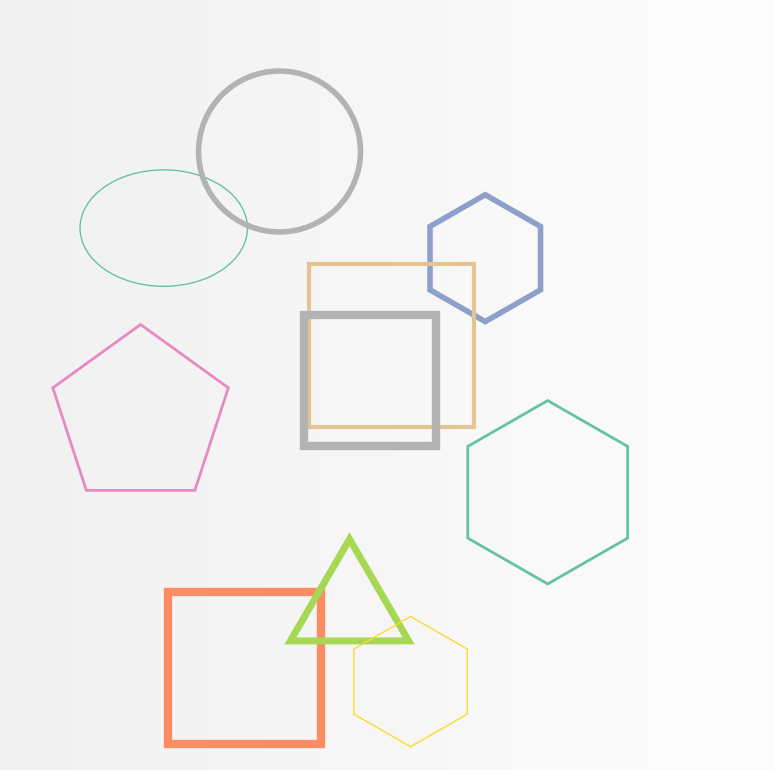[{"shape": "oval", "thickness": 0.5, "radius": 0.54, "center": [0.211, 0.704]}, {"shape": "hexagon", "thickness": 1, "radius": 0.6, "center": [0.707, 0.361]}, {"shape": "square", "thickness": 3, "radius": 0.49, "center": [0.316, 0.133]}, {"shape": "hexagon", "thickness": 2, "radius": 0.41, "center": [0.626, 0.665]}, {"shape": "pentagon", "thickness": 1, "radius": 0.6, "center": [0.181, 0.459]}, {"shape": "triangle", "thickness": 2.5, "radius": 0.44, "center": [0.451, 0.212]}, {"shape": "hexagon", "thickness": 0.5, "radius": 0.42, "center": [0.53, 0.115]}, {"shape": "square", "thickness": 1.5, "radius": 0.53, "center": [0.506, 0.551]}, {"shape": "circle", "thickness": 2, "radius": 0.52, "center": [0.361, 0.803]}, {"shape": "square", "thickness": 3, "radius": 0.43, "center": [0.477, 0.505]}]